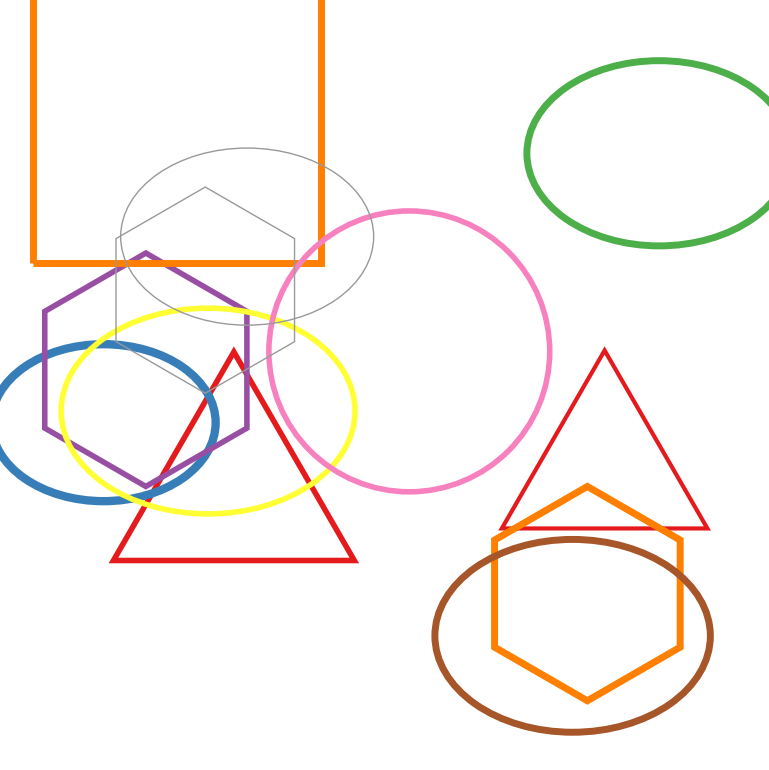[{"shape": "triangle", "thickness": 2, "radius": 0.9, "center": [0.304, 0.362]}, {"shape": "triangle", "thickness": 1.5, "radius": 0.77, "center": [0.785, 0.391]}, {"shape": "oval", "thickness": 3, "radius": 0.73, "center": [0.134, 0.451]}, {"shape": "oval", "thickness": 2.5, "radius": 0.86, "center": [0.856, 0.801]}, {"shape": "hexagon", "thickness": 2, "radius": 0.76, "center": [0.189, 0.52]}, {"shape": "square", "thickness": 2.5, "radius": 0.94, "center": [0.23, 0.846]}, {"shape": "hexagon", "thickness": 2.5, "radius": 0.7, "center": [0.763, 0.229]}, {"shape": "oval", "thickness": 2, "radius": 0.95, "center": [0.27, 0.466]}, {"shape": "oval", "thickness": 2.5, "radius": 0.89, "center": [0.744, 0.174]}, {"shape": "circle", "thickness": 2, "radius": 0.91, "center": [0.532, 0.544]}, {"shape": "oval", "thickness": 0.5, "radius": 0.82, "center": [0.321, 0.693]}, {"shape": "hexagon", "thickness": 0.5, "radius": 0.67, "center": [0.267, 0.623]}]